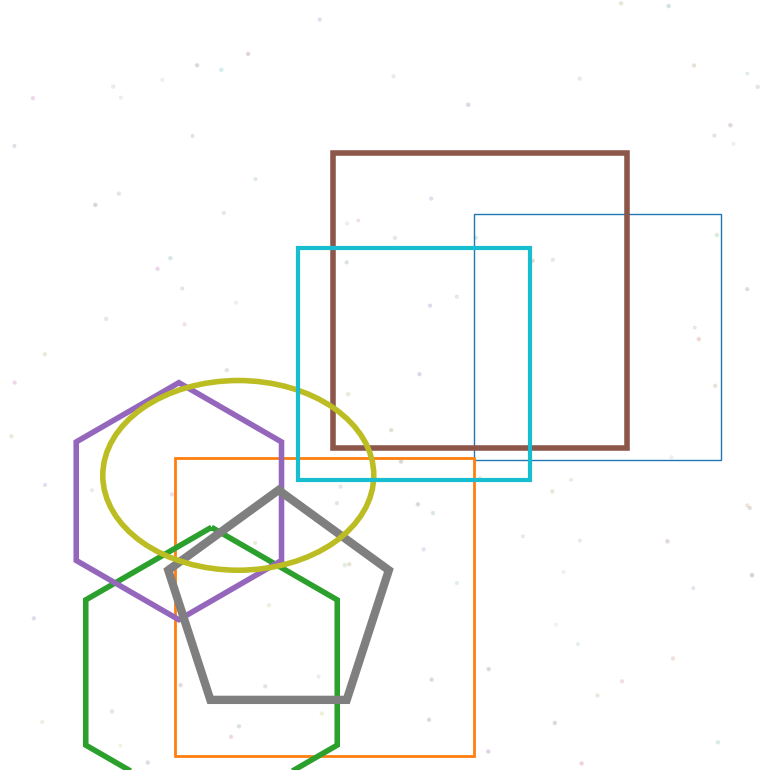[{"shape": "square", "thickness": 0.5, "radius": 0.8, "center": [0.776, 0.562]}, {"shape": "square", "thickness": 1, "radius": 0.97, "center": [0.422, 0.212]}, {"shape": "hexagon", "thickness": 2, "radius": 0.94, "center": [0.275, 0.127]}, {"shape": "hexagon", "thickness": 2, "radius": 0.77, "center": [0.232, 0.349]}, {"shape": "square", "thickness": 2, "radius": 0.96, "center": [0.623, 0.61]}, {"shape": "pentagon", "thickness": 3, "radius": 0.75, "center": [0.362, 0.213]}, {"shape": "oval", "thickness": 2, "radius": 0.88, "center": [0.309, 0.383]}, {"shape": "square", "thickness": 1.5, "radius": 0.75, "center": [0.538, 0.528]}]